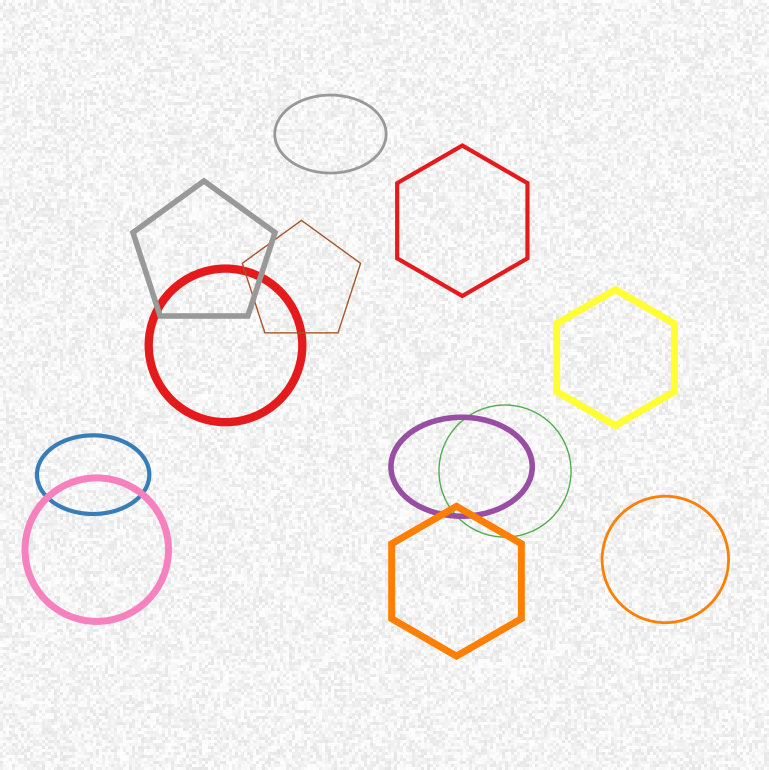[{"shape": "circle", "thickness": 3, "radius": 0.5, "center": [0.293, 0.551]}, {"shape": "hexagon", "thickness": 1.5, "radius": 0.49, "center": [0.6, 0.713]}, {"shape": "oval", "thickness": 1.5, "radius": 0.36, "center": [0.121, 0.384]}, {"shape": "circle", "thickness": 0.5, "radius": 0.43, "center": [0.656, 0.388]}, {"shape": "oval", "thickness": 2, "radius": 0.46, "center": [0.599, 0.394]}, {"shape": "circle", "thickness": 1, "radius": 0.41, "center": [0.864, 0.273]}, {"shape": "hexagon", "thickness": 2.5, "radius": 0.49, "center": [0.593, 0.245]}, {"shape": "hexagon", "thickness": 2.5, "radius": 0.44, "center": [0.799, 0.536]}, {"shape": "pentagon", "thickness": 0.5, "radius": 0.4, "center": [0.391, 0.633]}, {"shape": "circle", "thickness": 2.5, "radius": 0.47, "center": [0.126, 0.286]}, {"shape": "oval", "thickness": 1, "radius": 0.36, "center": [0.429, 0.826]}, {"shape": "pentagon", "thickness": 2, "radius": 0.48, "center": [0.265, 0.668]}]